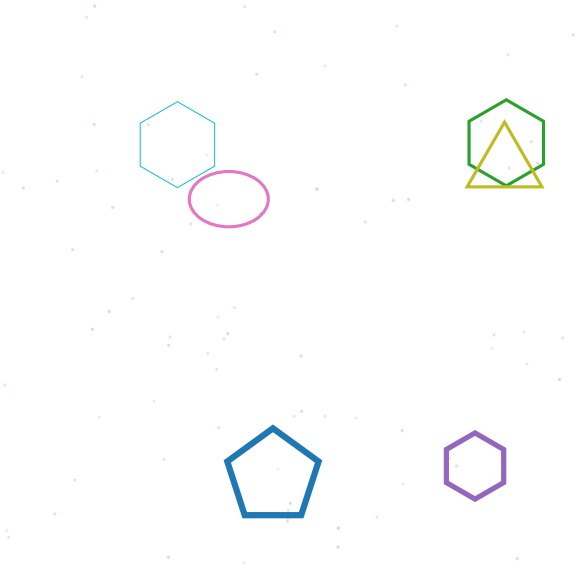[{"shape": "pentagon", "thickness": 3, "radius": 0.42, "center": [0.473, 0.174]}, {"shape": "hexagon", "thickness": 1.5, "radius": 0.37, "center": [0.877, 0.752]}, {"shape": "hexagon", "thickness": 2.5, "radius": 0.29, "center": [0.823, 0.192]}, {"shape": "oval", "thickness": 1.5, "radius": 0.34, "center": [0.396, 0.654]}, {"shape": "triangle", "thickness": 1.5, "radius": 0.37, "center": [0.874, 0.713]}, {"shape": "hexagon", "thickness": 0.5, "radius": 0.37, "center": [0.307, 0.749]}]